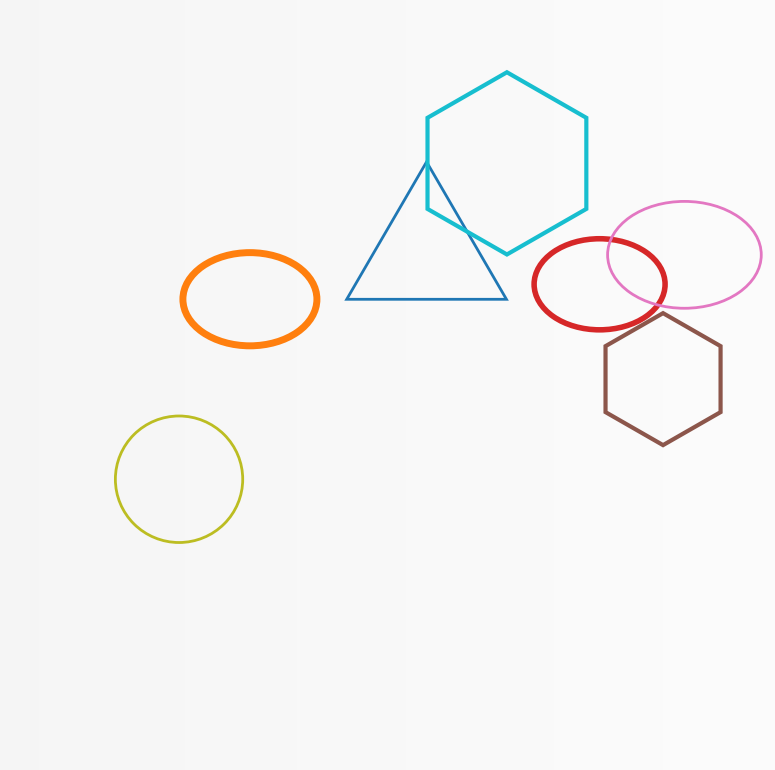[{"shape": "triangle", "thickness": 1, "radius": 0.59, "center": [0.55, 0.671]}, {"shape": "oval", "thickness": 2.5, "radius": 0.43, "center": [0.322, 0.611]}, {"shape": "oval", "thickness": 2, "radius": 0.42, "center": [0.774, 0.631]}, {"shape": "hexagon", "thickness": 1.5, "radius": 0.43, "center": [0.856, 0.508]}, {"shape": "oval", "thickness": 1, "radius": 0.5, "center": [0.883, 0.669]}, {"shape": "circle", "thickness": 1, "radius": 0.41, "center": [0.231, 0.378]}, {"shape": "hexagon", "thickness": 1.5, "radius": 0.59, "center": [0.654, 0.788]}]